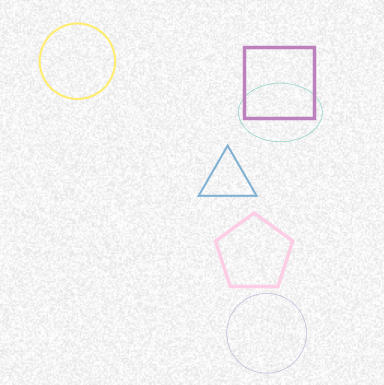[{"shape": "oval", "thickness": 0.5, "radius": 0.54, "center": [0.728, 0.708]}, {"shape": "circle", "thickness": 0.5, "radius": 0.52, "center": [0.693, 0.134]}, {"shape": "triangle", "thickness": 1.5, "radius": 0.43, "center": [0.591, 0.535]}, {"shape": "pentagon", "thickness": 2.5, "radius": 0.53, "center": [0.66, 0.341]}, {"shape": "square", "thickness": 2.5, "radius": 0.46, "center": [0.725, 0.786]}, {"shape": "circle", "thickness": 1.5, "radius": 0.49, "center": [0.201, 0.841]}]